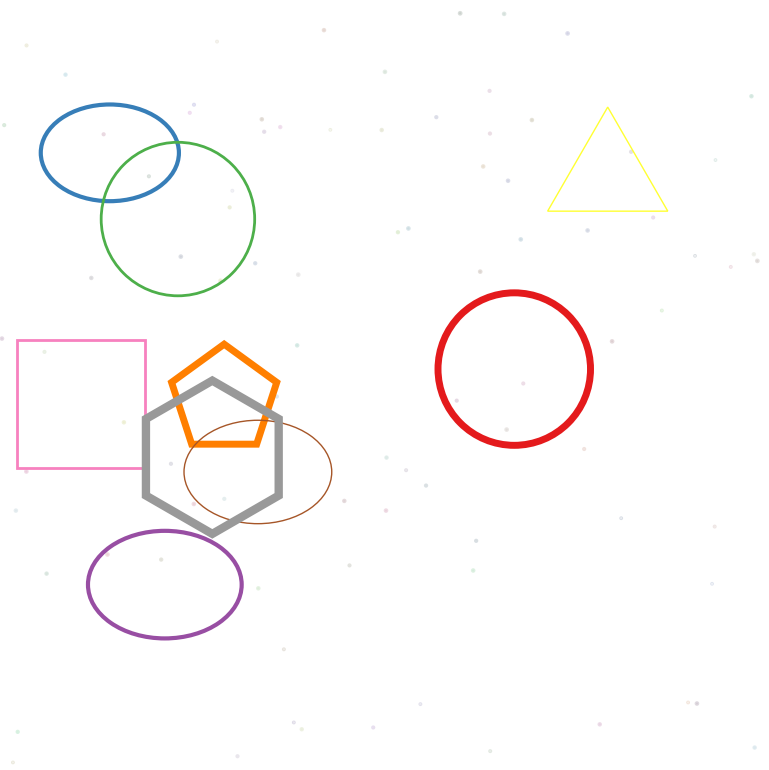[{"shape": "circle", "thickness": 2.5, "radius": 0.5, "center": [0.668, 0.521]}, {"shape": "oval", "thickness": 1.5, "radius": 0.45, "center": [0.143, 0.802]}, {"shape": "circle", "thickness": 1, "radius": 0.5, "center": [0.231, 0.716]}, {"shape": "oval", "thickness": 1.5, "radius": 0.5, "center": [0.214, 0.241]}, {"shape": "pentagon", "thickness": 2.5, "radius": 0.36, "center": [0.291, 0.481]}, {"shape": "triangle", "thickness": 0.5, "radius": 0.45, "center": [0.789, 0.771]}, {"shape": "oval", "thickness": 0.5, "radius": 0.48, "center": [0.335, 0.387]}, {"shape": "square", "thickness": 1, "radius": 0.42, "center": [0.105, 0.475]}, {"shape": "hexagon", "thickness": 3, "radius": 0.5, "center": [0.276, 0.406]}]